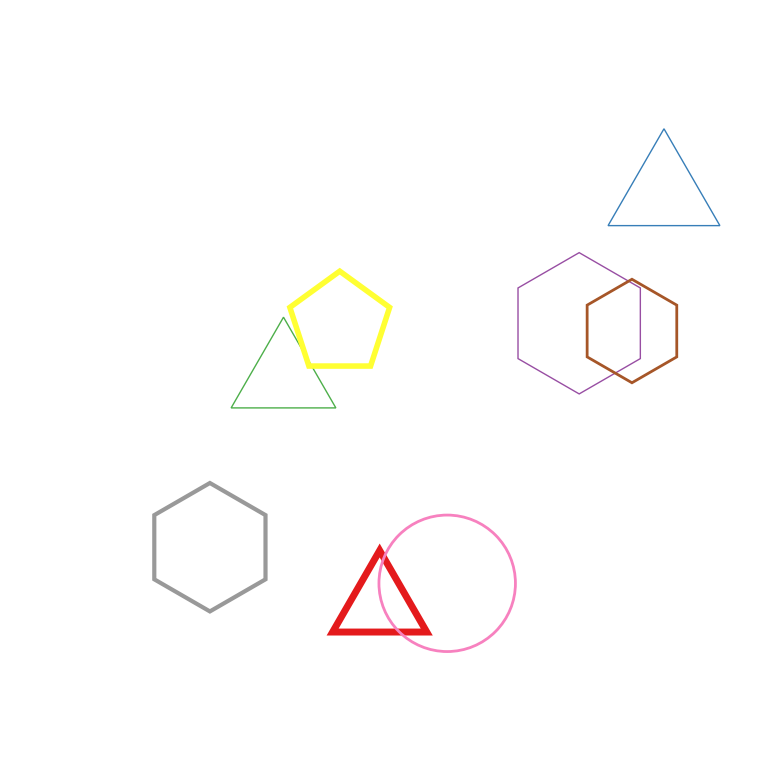[{"shape": "triangle", "thickness": 2.5, "radius": 0.35, "center": [0.493, 0.214]}, {"shape": "triangle", "thickness": 0.5, "radius": 0.42, "center": [0.862, 0.749]}, {"shape": "triangle", "thickness": 0.5, "radius": 0.39, "center": [0.368, 0.51]}, {"shape": "hexagon", "thickness": 0.5, "radius": 0.46, "center": [0.752, 0.58]}, {"shape": "pentagon", "thickness": 2, "radius": 0.34, "center": [0.441, 0.58]}, {"shape": "hexagon", "thickness": 1, "radius": 0.34, "center": [0.821, 0.57]}, {"shape": "circle", "thickness": 1, "radius": 0.44, "center": [0.581, 0.242]}, {"shape": "hexagon", "thickness": 1.5, "radius": 0.42, "center": [0.273, 0.289]}]